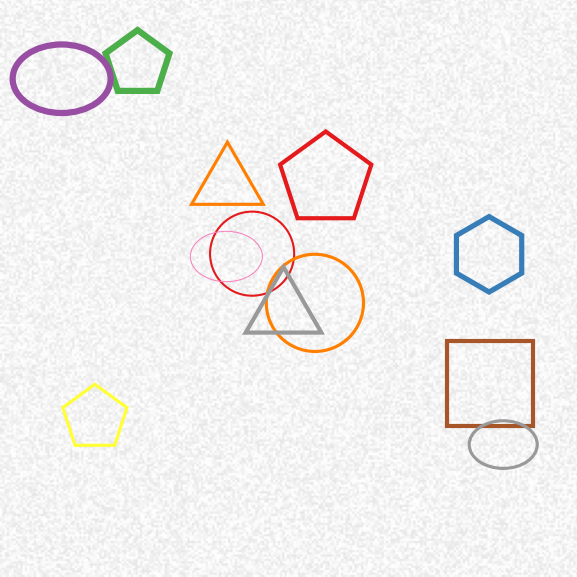[{"shape": "pentagon", "thickness": 2, "radius": 0.42, "center": [0.564, 0.688]}, {"shape": "circle", "thickness": 1, "radius": 0.36, "center": [0.437, 0.56]}, {"shape": "hexagon", "thickness": 2.5, "radius": 0.33, "center": [0.847, 0.559]}, {"shape": "pentagon", "thickness": 3, "radius": 0.29, "center": [0.238, 0.889]}, {"shape": "oval", "thickness": 3, "radius": 0.42, "center": [0.107, 0.863]}, {"shape": "triangle", "thickness": 1.5, "radius": 0.36, "center": [0.394, 0.681]}, {"shape": "circle", "thickness": 1.5, "radius": 0.42, "center": [0.545, 0.475]}, {"shape": "pentagon", "thickness": 1.5, "radius": 0.29, "center": [0.164, 0.275]}, {"shape": "square", "thickness": 2, "radius": 0.37, "center": [0.849, 0.335]}, {"shape": "oval", "thickness": 0.5, "radius": 0.31, "center": [0.392, 0.555]}, {"shape": "triangle", "thickness": 2, "radius": 0.38, "center": [0.491, 0.461]}, {"shape": "oval", "thickness": 1.5, "radius": 0.29, "center": [0.871, 0.229]}]